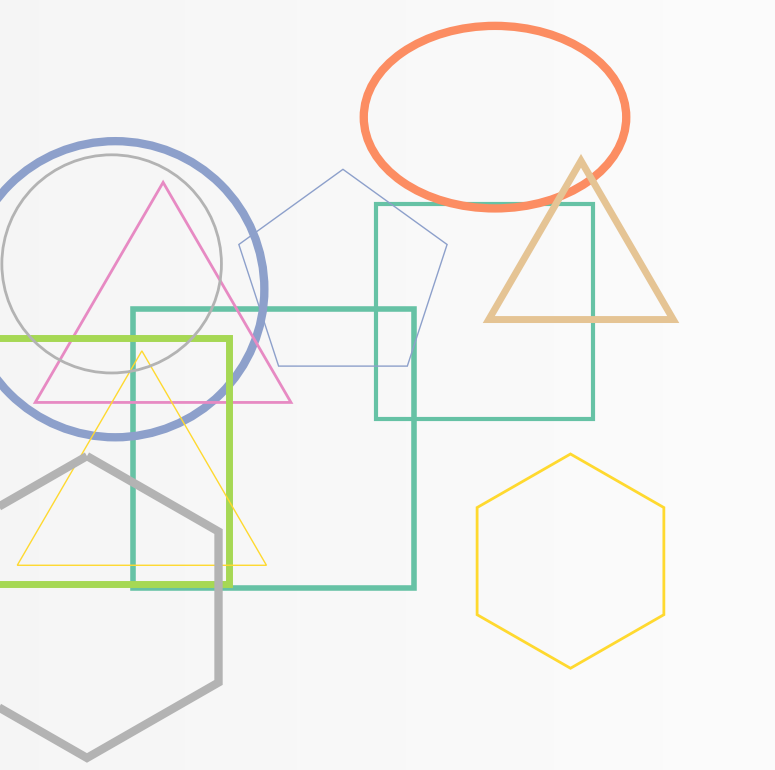[{"shape": "square", "thickness": 2, "radius": 0.91, "center": [0.353, 0.418]}, {"shape": "square", "thickness": 1.5, "radius": 0.7, "center": [0.625, 0.596]}, {"shape": "oval", "thickness": 3, "radius": 0.85, "center": [0.639, 0.848]}, {"shape": "pentagon", "thickness": 0.5, "radius": 0.71, "center": [0.443, 0.639]}, {"shape": "circle", "thickness": 3, "radius": 0.96, "center": [0.149, 0.624]}, {"shape": "triangle", "thickness": 1, "radius": 0.95, "center": [0.21, 0.573]}, {"shape": "square", "thickness": 2.5, "radius": 0.8, "center": [0.136, 0.401]}, {"shape": "triangle", "thickness": 0.5, "radius": 0.93, "center": [0.183, 0.359]}, {"shape": "hexagon", "thickness": 1, "radius": 0.7, "center": [0.736, 0.271]}, {"shape": "triangle", "thickness": 2.5, "radius": 0.69, "center": [0.75, 0.654]}, {"shape": "hexagon", "thickness": 3, "radius": 0.98, "center": [0.112, 0.212]}, {"shape": "circle", "thickness": 1, "radius": 0.71, "center": [0.144, 0.657]}]